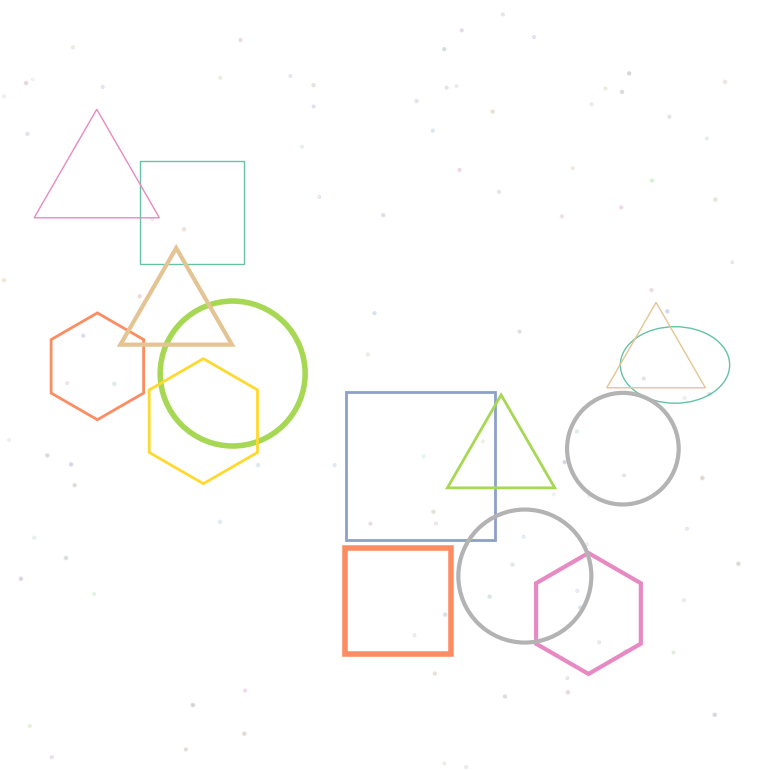[{"shape": "square", "thickness": 0.5, "radius": 0.33, "center": [0.249, 0.724]}, {"shape": "oval", "thickness": 0.5, "radius": 0.35, "center": [0.877, 0.526]}, {"shape": "hexagon", "thickness": 1, "radius": 0.35, "center": [0.126, 0.524]}, {"shape": "square", "thickness": 2, "radius": 0.34, "center": [0.516, 0.219]}, {"shape": "square", "thickness": 1, "radius": 0.48, "center": [0.546, 0.395]}, {"shape": "hexagon", "thickness": 1.5, "radius": 0.39, "center": [0.764, 0.203]}, {"shape": "triangle", "thickness": 0.5, "radius": 0.47, "center": [0.126, 0.764]}, {"shape": "circle", "thickness": 2, "radius": 0.47, "center": [0.302, 0.515]}, {"shape": "triangle", "thickness": 1, "radius": 0.4, "center": [0.651, 0.407]}, {"shape": "hexagon", "thickness": 1, "radius": 0.41, "center": [0.264, 0.453]}, {"shape": "triangle", "thickness": 1.5, "radius": 0.42, "center": [0.229, 0.594]}, {"shape": "triangle", "thickness": 0.5, "radius": 0.37, "center": [0.852, 0.533]}, {"shape": "circle", "thickness": 1.5, "radius": 0.43, "center": [0.682, 0.252]}, {"shape": "circle", "thickness": 1.5, "radius": 0.36, "center": [0.809, 0.417]}]